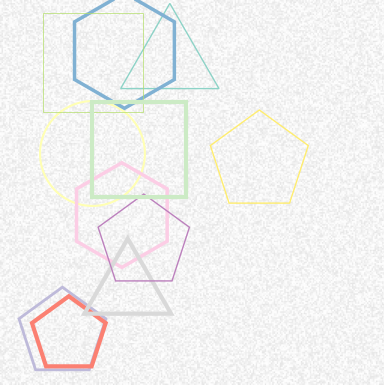[{"shape": "triangle", "thickness": 1, "radius": 0.74, "center": [0.441, 0.844]}, {"shape": "circle", "thickness": 1.5, "radius": 0.68, "center": [0.24, 0.601]}, {"shape": "pentagon", "thickness": 2, "radius": 0.59, "center": [0.162, 0.135]}, {"shape": "pentagon", "thickness": 3, "radius": 0.5, "center": [0.179, 0.13]}, {"shape": "hexagon", "thickness": 2.5, "radius": 0.75, "center": [0.323, 0.868]}, {"shape": "square", "thickness": 0.5, "radius": 0.65, "center": [0.242, 0.837]}, {"shape": "hexagon", "thickness": 2.5, "radius": 0.68, "center": [0.316, 0.441]}, {"shape": "triangle", "thickness": 3, "radius": 0.65, "center": [0.332, 0.25]}, {"shape": "pentagon", "thickness": 1, "radius": 0.62, "center": [0.373, 0.371]}, {"shape": "square", "thickness": 3, "radius": 0.62, "center": [0.361, 0.612]}, {"shape": "pentagon", "thickness": 1, "radius": 0.67, "center": [0.674, 0.581]}]